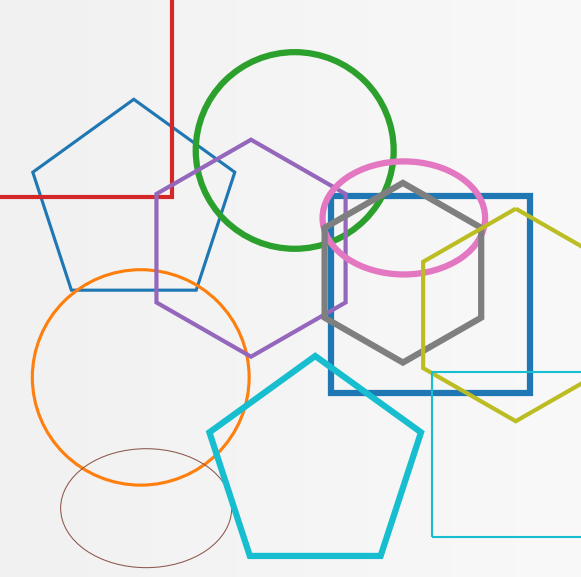[{"shape": "pentagon", "thickness": 1.5, "radius": 0.91, "center": [0.23, 0.644]}, {"shape": "square", "thickness": 3, "radius": 0.85, "center": [0.74, 0.488]}, {"shape": "circle", "thickness": 1.5, "radius": 0.93, "center": [0.242, 0.346]}, {"shape": "circle", "thickness": 3, "radius": 0.85, "center": [0.507, 0.739]}, {"shape": "square", "thickness": 2, "radius": 0.87, "center": [0.123, 0.832]}, {"shape": "hexagon", "thickness": 2, "radius": 0.94, "center": [0.432, 0.569]}, {"shape": "oval", "thickness": 0.5, "radius": 0.74, "center": [0.251, 0.119]}, {"shape": "oval", "thickness": 3, "radius": 0.7, "center": [0.695, 0.622]}, {"shape": "hexagon", "thickness": 3, "radius": 0.78, "center": [0.693, 0.527]}, {"shape": "hexagon", "thickness": 2, "radius": 0.92, "center": [0.887, 0.454]}, {"shape": "square", "thickness": 1, "radius": 0.72, "center": [0.886, 0.212]}, {"shape": "pentagon", "thickness": 3, "radius": 0.96, "center": [0.542, 0.191]}]